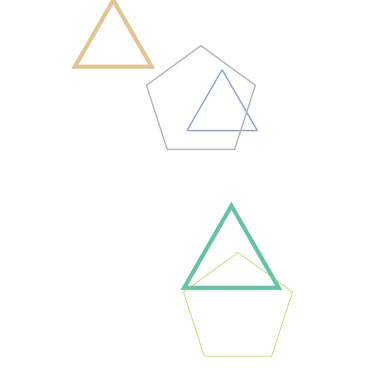[{"shape": "triangle", "thickness": 3, "radius": 0.71, "center": [0.601, 0.323]}, {"shape": "triangle", "thickness": 1, "radius": 0.53, "center": [0.577, 0.713]}, {"shape": "pentagon", "thickness": 0.5, "radius": 0.74, "center": [0.618, 0.195]}, {"shape": "triangle", "thickness": 3, "radius": 0.58, "center": [0.294, 0.884]}, {"shape": "pentagon", "thickness": 1, "radius": 0.74, "center": [0.522, 0.732]}]